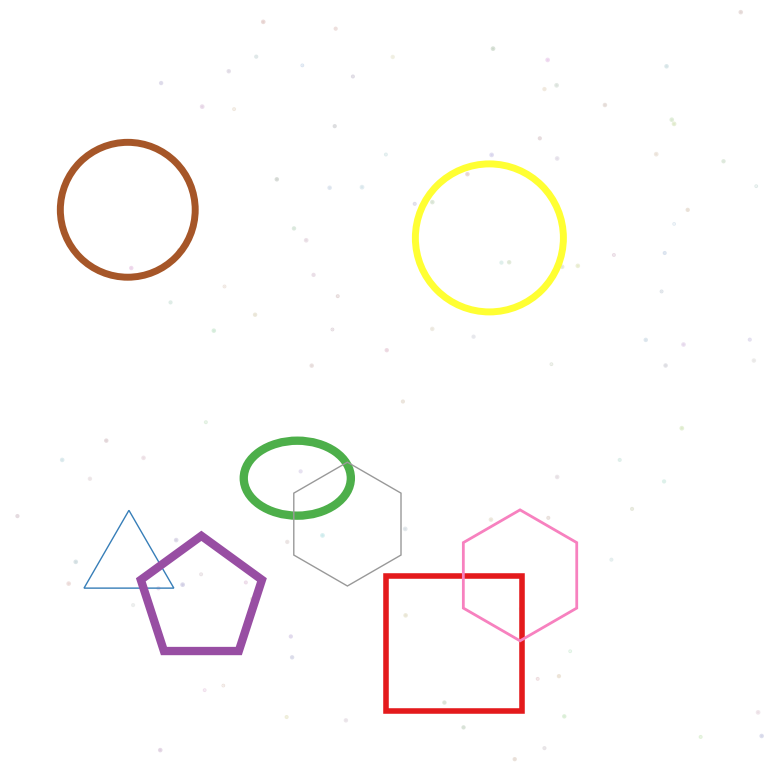[{"shape": "square", "thickness": 2, "radius": 0.44, "center": [0.59, 0.165]}, {"shape": "triangle", "thickness": 0.5, "radius": 0.34, "center": [0.167, 0.27]}, {"shape": "oval", "thickness": 3, "radius": 0.35, "center": [0.386, 0.379]}, {"shape": "pentagon", "thickness": 3, "radius": 0.41, "center": [0.262, 0.221]}, {"shape": "circle", "thickness": 2.5, "radius": 0.48, "center": [0.636, 0.691]}, {"shape": "circle", "thickness": 2.5, "radius": 0.44, "center": [0.166, 0.728]}, {"shape": "hexagon", "thickness": 1, "radius": 0.43, "center": [0.675, 0.253]}, {"shape": "hexagon", "thickness": 0.5, "radius": 0.4, "center": [0.451, 0.319]}]